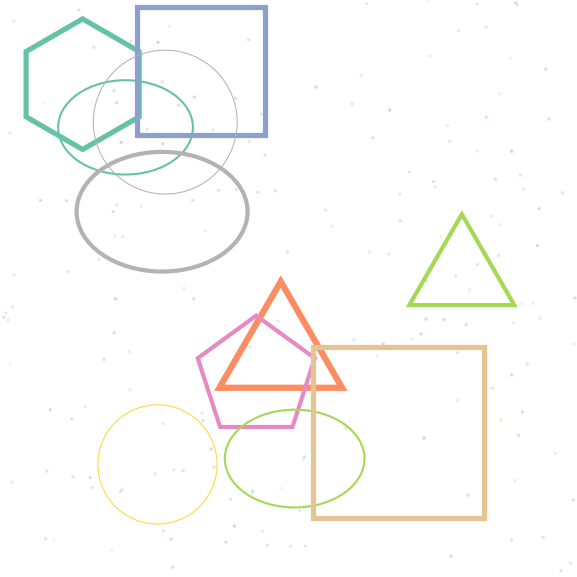[{"shape": "hexagon", "thickness": 2.5, "radius": 0.57, "center": [0.143, 0.853]}, {"shape": "oval", "thickness": 1, "radius": 0.58, "center": [0.217, 0.779]}, {"shape": "triangle", "thickness": 3, "radius": 0.61, "center": [0.486, 0.389]}, {"shape": "square", "thickness": 2.5, "radius": 0.55, "center": [0.348, 0.876]}, {"shape": "pentagon", "thickness": 2, "radius": 0.53, "center": [0.444, 0.346]}, {"shape": "oval", "thickness": 1, "radius": 0.6, "center": [0.51, 0.205]}, {"shape": "triangle", "thickness": 2, "radius": 0.52, "center": [0.8, 0.523]}, {"shape": "circle", "thickness": 0.5, "radius": 0.52, "center": [0.273, 0.195]}, {"shape": "square", "thickness": 2.5, "radius": 0.74, "center": [0.691, 0.25]}, {"shape": "oval", "thickness": 2, "radius": 0.74, "center": [0.281, 0.633]}, {"shape": "circle", "thickness": 0.5, "radius": 0.62, "center": [0.286, 0.788]}]